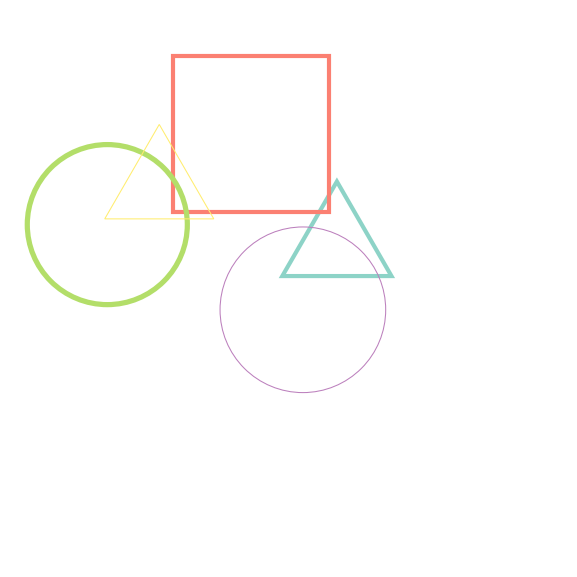[{"shape": "triangle", "thickness": 2, "radius": 0.55, "center": [0.583, 0.576]}, {"shape": "square", "thickness": 2, "radius": 0.67, "center": [0.435, 0.767]}, {"shape": "circle", "thickness": 2.5, "radius": 0.69, "center": [0.186, 0.61]}, {"shape": "circle", "thickness": 0.5, "radius": 0.72, "center": [0.524, 0.463]}, {"shape": "triangle", "thickness": 0.5, "radius": 0.55, "center": [0.276, 0.675]}]